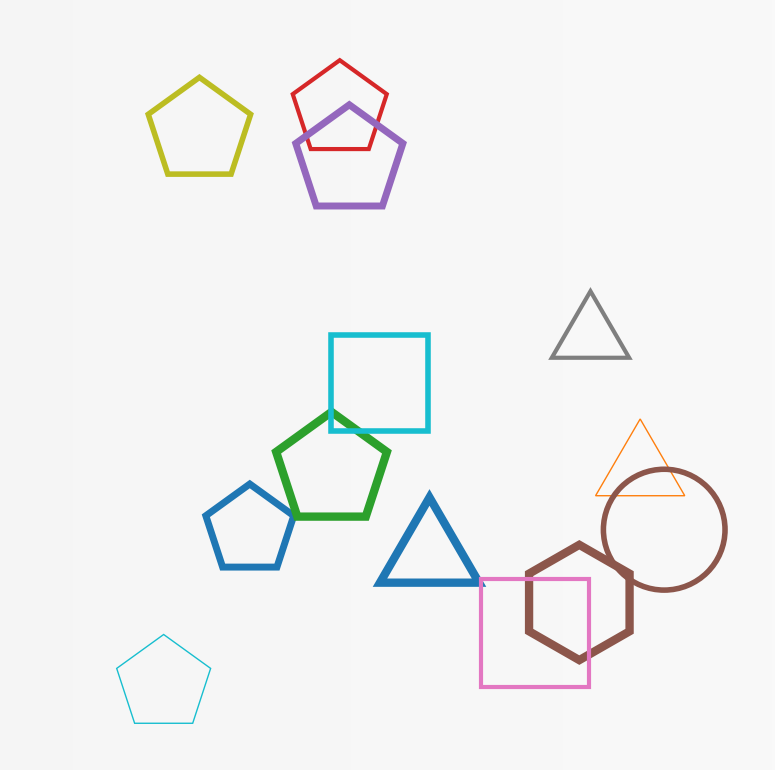[{"shape": "triangle", "thickness": 3, "radius": 0.37, "center": [0.554, 0.28]}, {"shape": "pentagon", "thickness": 2.5, "radius": 0.3, "center": [0.322, 0.312]}, {"shape": "triangle", "thickness": 0.5, "radius": 0.33, "center": [0.826, 0.389]}, {"shape": "pentagon", "thickness": 3, "radius": 0.38, "center": [0.428, 0.39]}, {"shape": "pentagon", "thickness": 1.5, "radius": 0.32, "center": [0.438, 0.858]}, {"shape": "pentagon", "thickness": 2.5, "radius": 0.36, "center": [0.451, 0.791]}, {"shape": "hexagon", "thickness": 3, "radius": 0.37, "center": [0.748, 0.218]}, {"shape": "circle", "thickness": 2, "radius": 0.39, "center": [0.857, 0.312]}, {"shape": "square", "thickness": 1.5, "radius": 0.35, "center": [0.69, 0.178]}, {"shape": "triangle", "thickness": 1.5, "radius": 0.29, "center": [0.762, 0.564]}, {"shape": "pentagon", "thickness": 2, "radius": 0.35, "center": [0.257, 0.83]}, {"shape": "square", "thickness": 2, "radius": 0.31, "center": [0.489, 0.503]}, {"shape": "pentagon", "thickness": 0.5, "radius": 0.32, "center": [0.211, 0.112]}]